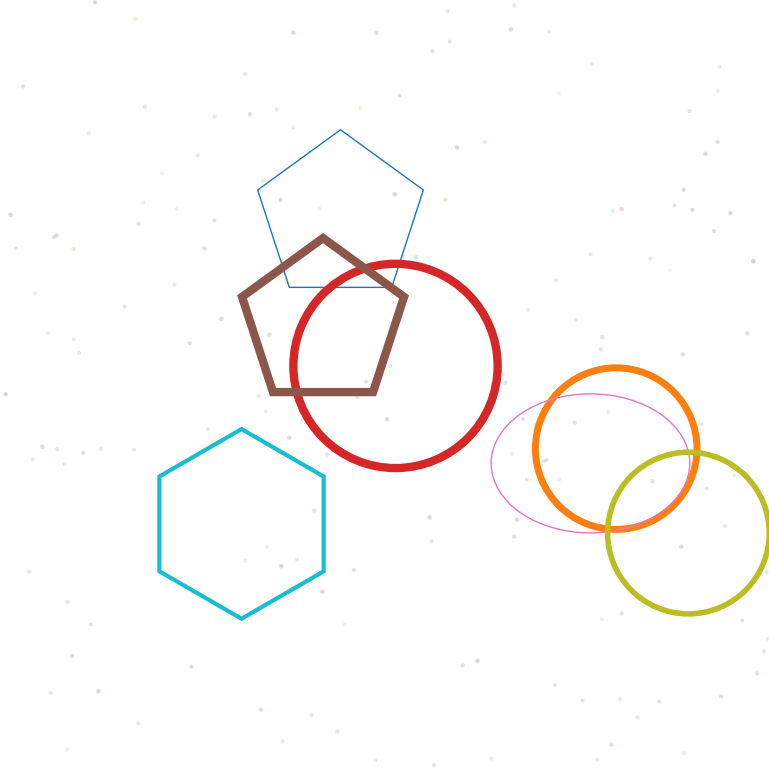[{"shape": "pentagon", "thickness": 0.5, "radius": 0.57, "center": [0.442, 0.718]}, {"shape": "circle", "thickness": 2.5, "radius": 0.52, "center": [0.8, 0.417]}, {"shape": "circle", "thickness": 3, "radius": 0.66, "center": [0.514, 0.525]}, {"shape": "pentagon", "thickness": 3, "radius": 0.55, "center": [0.42, 0.58]}, {"shape": "oval", "thickness": 0.5, "radius": 0.64, "center": [0.767, 0.398]}, {"shape": "circle", "thickness": 2, "radius": 0.52, "center": [0.894, 0.308]}, {"shape": "hexagon", "thickness": 1.5, "radius": 0.62, "center": [0.314, 0.32]}]